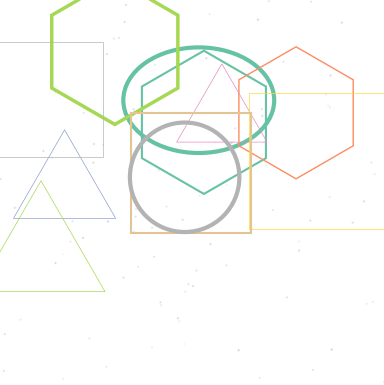[{"shape": "hexagon", "thickness": 1.5, "radius": 0.93, "center": [0.53, 0.682]}, {"shape": "oval", "thickness": 3, "radius": 0.98, "center": [0.516, 0.74]}, {"shape": "hexagon", "thickness": 1, "radius": 0.86, "center": [0.769, 0.707]}, {"shape": "triangle", "thickness": 0.5, "radius": 0.77, "center": [0.168, 0.509]}, {"shape": "triangle", "thickness": 0.5, "radius": 0.68, "center": [0.576, 0.699]}, {"shape": "hexagon", "thickness": 2.5, "radius": 0.95, "center": [0.298, 0.866]}, {"shape": "triangle", "thickness": 0.5, "radius": 0.96, "center": [0.107, 0.338]}, {"shape": "square", "thickness": 0.5, "radius": 0.88, "center": [0.823, 0.582]}, {"shape": "square", "thickness": 1.5, "radius": 0.78, "center": [0.495, 0.551]}, {"shape": "circle", "thickness": 3, "radius": 0.71, "center": [0.48, 0.54]}, {"shape": "square", "thickness": 0.5, "radius": 0.75, "center": [0.117, 0.742]}]